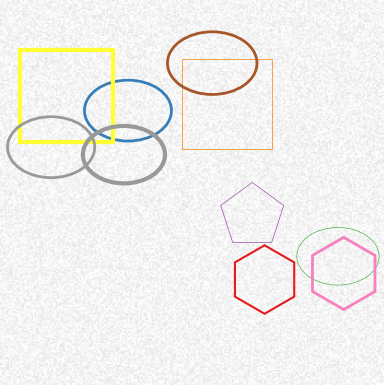[{"shape": "hexagon", "thickness": 1.5, "radius": 0.44, "center": [0.687, 0.274]}, {"shape": "oval", "thickness": 2, "radius": 0.56, "center": [0.332, 0.713]}, {"shape": "oval", "thickness": 0.5, "radius": 0.53, "center": [0.878, 0.334]}, {"shape": "pentagon", "thickness": 0.5, "radius": 0.43, "center": [0.655, 0.44]}, {"shape": "square", "thickness": 0.5, "radius": 0.59, "center": [0.589, 0.73]}, {"shape": "square", "thickness": 3, "radius": 0.6, "center": [0.173, 0.751]}, {"shape": "oval", "thickness": 2, "radius": 0.58, "center": [0.551, 0.836]}, {"shape": "hexagon", "thickness": 2, "radius": 0.47, "center": [0.893, 0.29]}, {"shape": "oval", "thickness": 3, "radius": 0.53, "center": [0.322, 0.598]}, {"shape": "oval", "thickness": 2, "radius": 0.57, "center": [0.133, 0.618]}]